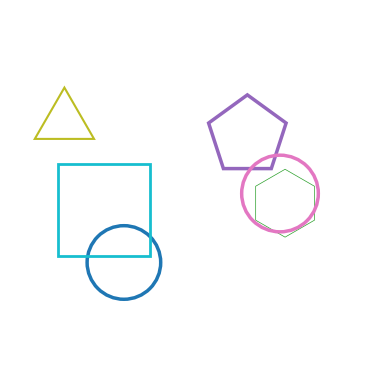[{"shape": "circle", "thickness": 2.5, "radius": 0.48, "center": [0.322, 0.318]}, {"shape": "hexagon", "thickness": 0.5, "radius": 0.44, "center": [0.74, 0.472]}, {"shape": "pentagon", "thickness": 2.5, "radius": 0.53, "center": [0.642, 0.648]}, {"shape": "circle", "thickness": 2.5, "radius": 0.5, "center": [0.727, 0.497]}, {"shape": "triangle", "thickness": 1.5, "radius": 0.44, "center": [0.167, 0.684]}, {"shape": "square", "thickness": 2, "radius": 0.6, "center": [0.271, 0.455]}]